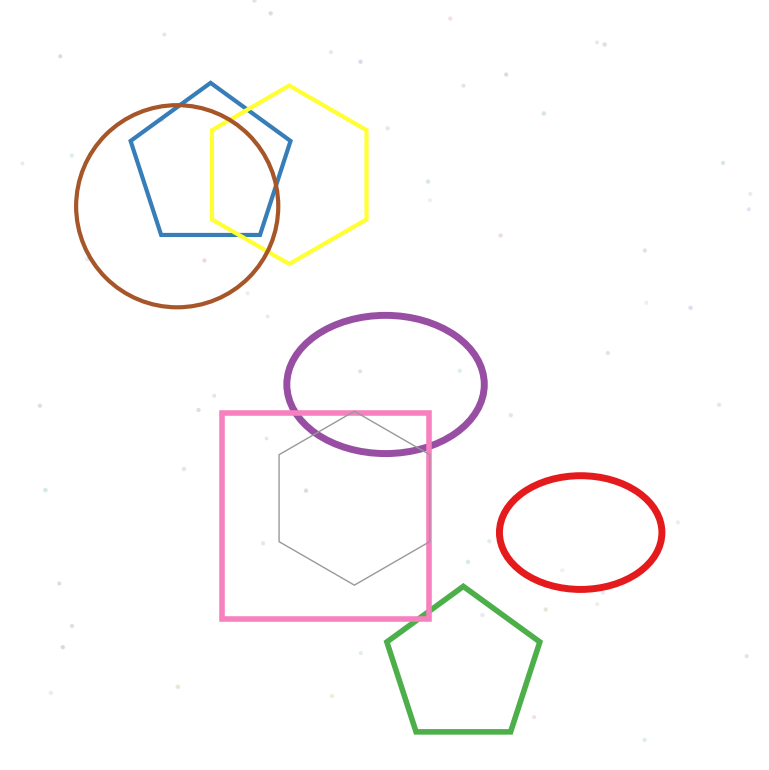[{"shape": "oval", "thickness": 2.5, "radius": 0.53, "center": [0.754, 0.308]}, {"shape": "pentagon", "thickness": 1.5, "radius": 0.55, "center": [0.273, 0.783]}, {"shape": "pentagon", "thickness": 2, "radius": 0.52, "center": [0.602, 0.134]}, {"shape": "oval", "thickness": 2.5, "radius": 0.64, "center": [0.501, 0.501]}, {"shape": "hexagon", "thickness": 1.5, "radius": 0.58, "center": [0.376, 0.773]}, {"shape": "circle", "thickness": 1.5, "radius": 0.66, "center": [0.23, 0.732]}, {"shape": "square", "thickness": 2, "radius": 0.67, "center": [0.422, 0.33]}, {"shape": "hexagon", "thickness": 0.5, "radius": 0.56, "center": [0.46, 0.353]}]